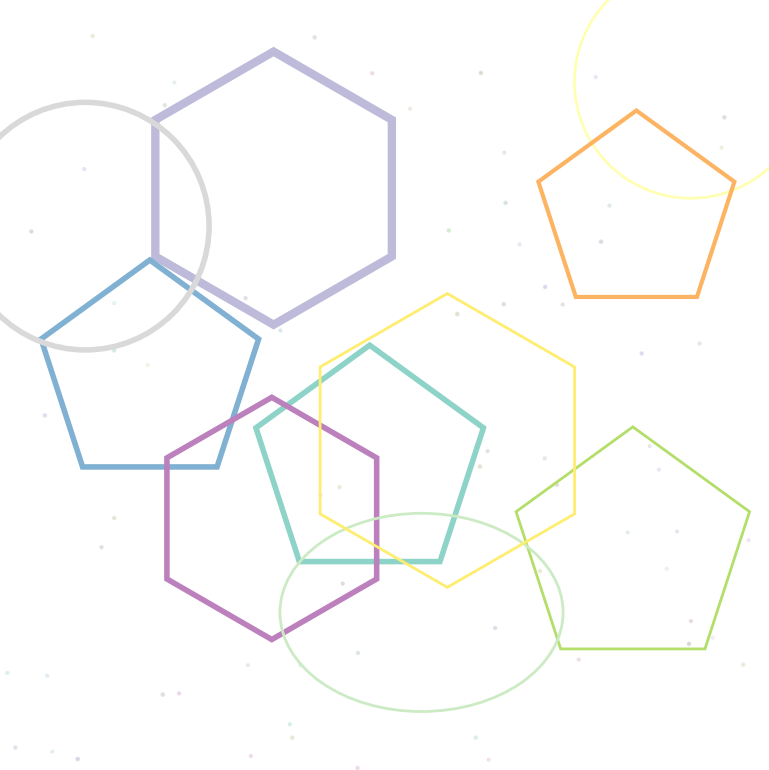[{"shape": "pentagon", "thickness": 2, "radius": 0.78, "center": [0.48, 0.396]}, {"shape": "circle", "thickness": 1, "radius": 0.76, "center": [0.897, 0.894]}, {"shape": "hexagon", "thickness": 3, "radius": 0.89, "center": [0.355, 0.756]}, {"shape": "pentagon", "thickness": 2, "radius": 0.74, "center": [0.195, 0.514]}, {"shape": "pentagon", "thickness": 1.5, "radius": 0.67, "center": [0.826, 0.723]}, {"shape": "pentagon", "thickness": 1, "radius": 0.8, "center": [0.822, 0.286]}, {"shape": "circle", "thickness": 2, "radius": 0.8, "center": [0.111, 0.706]}, {"shape": "hexagon", "thickness": 2, "radius": 0.79, "center": [0.353, 0.327]}, {"shape": "oval", "thickness": 1, "radius": 0.92, "center": [0.547, 0.205]}, {"shape": "hexagon", "thickness": 1, "radius": 0.95, "center": [0.581, 0.428]}]